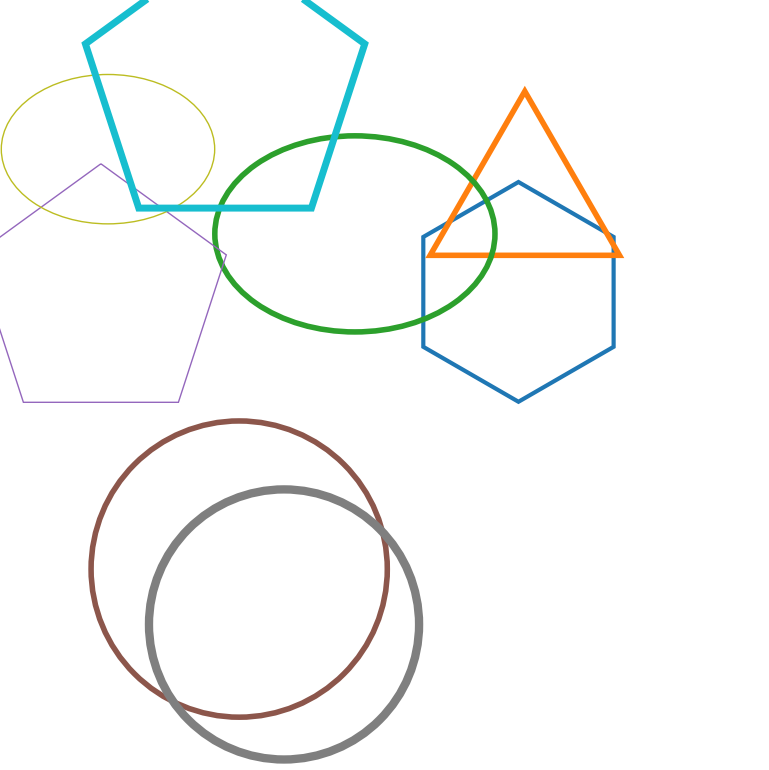[{"shape": "hexagon", "thickness": 1.5, "radius": 0.71, "center": [0.673, 0.621]}, {"shape": "triangle", "thickness": 2, "radius": 0.71, "center": [0.682, 0.739]}, {"shape": "oval", "thickness": 2, "radius": 0.91, "center": [0.461, 0.696]}, {"shape": "pentagon", "thickness": 0.5, "radius": 0.86, "center": [0.131, 0.616]}, {"shape": "circle", "thickness": 2, "radius": 0.96, "center": [0.311, 0.261]}, {"shape": "circle", "thickness": 3, "radius": 0.88, "center": [0.369, 0.189]}, {"shape": "oval", "thickness": 0.5, "radius": 0.69, "center": [0.14, 0.806]}, {"shape": "pentagon", "thickness": 2.5, "radius": 0.95, "center": [0.292, 0.884]}]